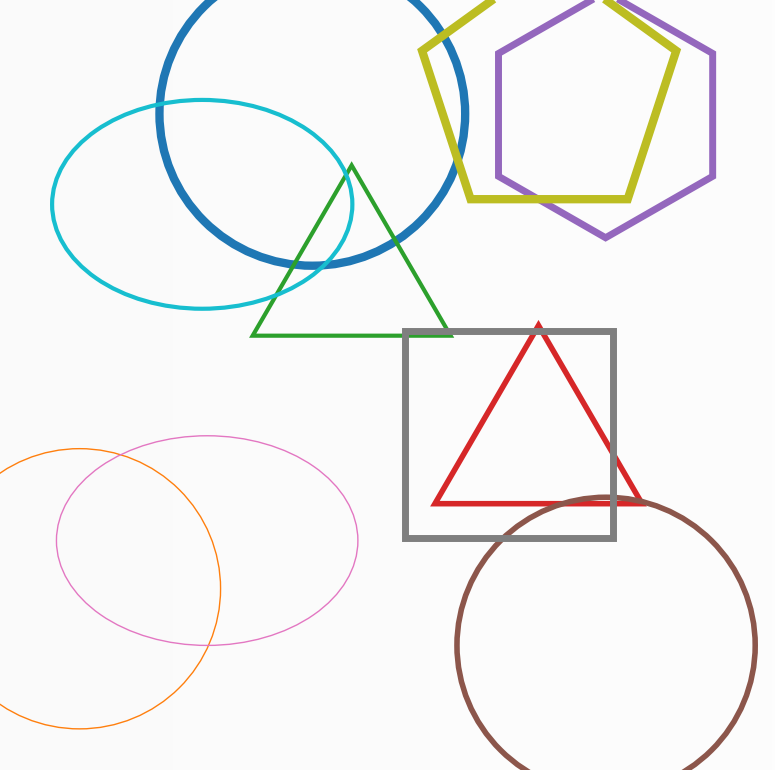[{"shape": "circle", "thickness": 3, "radius": 0.99, "center": [0.403, 0.852]}, {"shape": "circle", "thickness": 0.5, "radius": 0.91, "center": [0.103, 0.235]}, {"shape": "triangle", "thickness": 1.5, "radius": 0.74, "center": [0.454, 0.638]}, {"shape": "triangle", "thickness": 2, "radius": 0.77, "center": [0.695, 0.423]}, {"shape": "hexagon", "thickness": 2.5, "radius": 0.8, "center": [0.781, 0.851]}, {"shape": "circle", "thickness": 2, "radius": 0.96, "center": [0.782, 0.162]}, {"shape": "oval", "thickness": 0.5, "radius": 0.97, "center": [0.267, 0.298]}, {"shape": "square", "thickness": 2.5, "radius": 0.67, "center": [0.657, 0.436]}, {"shape": "pentagon", "thickness": 3, "radius": 0.86, "center": [0.709, 0.881]}, {"shape": "oval", "thickness": 1.5, "radius": 0.97, "center": [0.261, 0.735]}]